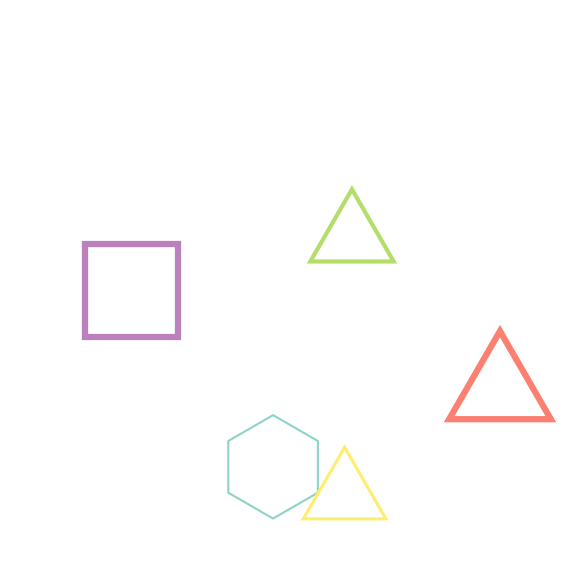[{"shape": "hexagon", "thickness": 1, "radius": 0.45, "center": [0.473, 0.191]}, {"shape": "triangle", "thickness": 3, "radius": 0.51, "center": [0.866, 0.324]}, {"shape": "triangle", "thickness": 2, "radius": 0.42, "center": [0.609, 0.588]}, {"shape": "square", "thickness": 3, "radius": 0.4, "center": [0.228, 0.496]}, {"shape": "triangle", "thickness": 1.5, "radius": 0.41, "center": [0.597, 0.142]}]